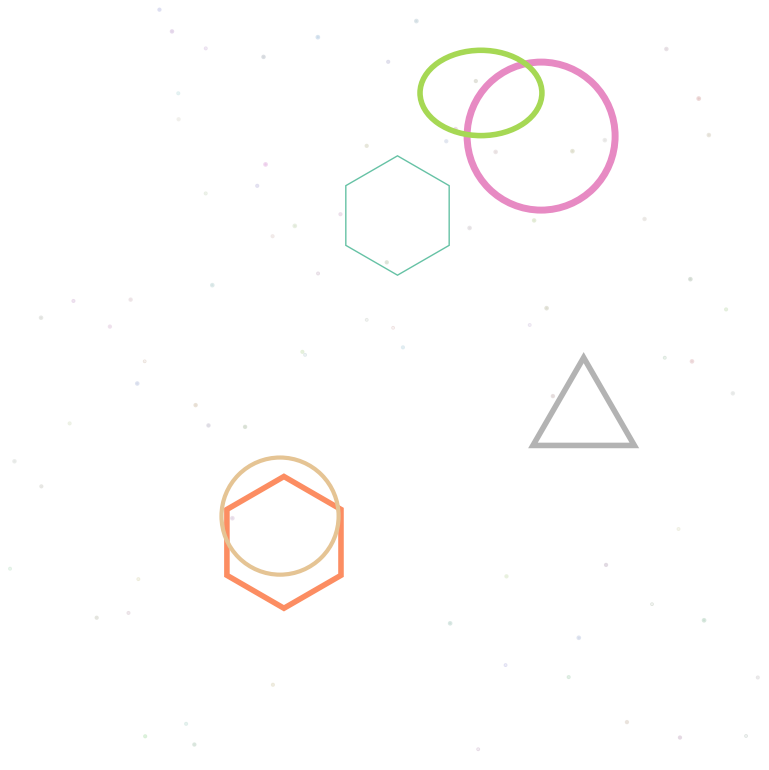[{"shape": "hexagon", "thickness": 0.5, "radius": 0.39, "center": [0.516, 0.72]}, {"shape": "hexagon", "thickness": 2, "radius": 0.43, "center": [0.369, 0.296]}, {"shape": "circle", "thickness": 2.5, "radius": 0.48, "center": [0.703, 0.823]}, {"shape": "oval", "thickness": 2, "radius": 0.4, "center": [0.625, 0.879]}, {"shape": "circle", "thickness": 1.5, "radius": 0.38, "center": [0.364, 0.33]}, {"shape": "triangle", "thickness": 2, "radius": 0.38, "center": [0.758, 0.46]}]